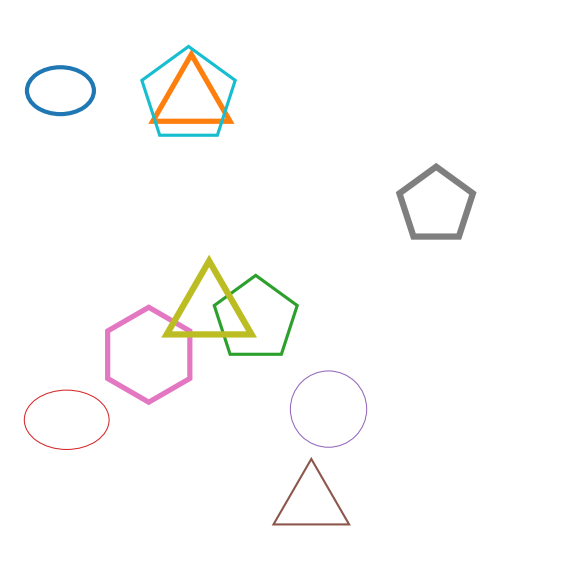[{"shape": "oval", "thickness": 2, "radius": 0.29, "center": [0.105, 0.842]}, {"shape": "triangle", "thickness": 2.5, "radius": 0.39, "center": [0.331, 0.828]}, {"shape": "pentagon", "thickness": 1.5, "radius": 0.38, "center": [0.443, 0.447]}, {"shape": "oval", "thickness": 0.5, "radius": 0.37, "center": [0.116, 0.272]}, {"shape": "circle", "thickness": 0.5, "radius": 0.33, "center": [0.569, 0.291]}, {"shape": "triangle", "thickness": 1, "radius": 0.38, "center": [0.539, 0.129]}, {"shape": "hexagon", "thickness": 2.5, "radius": 0.41, "center": [0.258, 0.385]}, {"shape": "pentagon", "thickness": 3, "radius": 0.33, "center": [0.755, 0.644]}, {"shape": "triangle", "thickness": 3, "radius": 0.42, "center": [0.362, 0.462]}, {"shape": "pentagon", "thickness": 1.5, "radius": 0.42, "center": [0.326, 0.834]}]